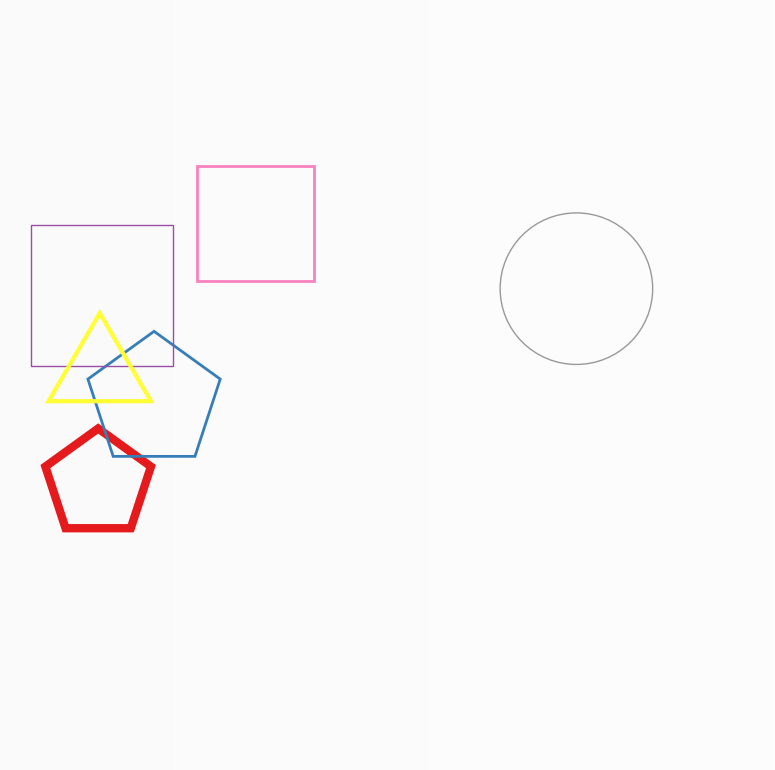[{"shape": "pentagon", "thickness": 3, "radius": 0.36, "center": [0.127, 0.372]}, {"shape": "pentagon", "thickness": 1, "radius": 0.45, "center": [0.199, 0.48]}, {"shape": "square", "thickness": 0.5, "radius": 0.46, "center": [0.132, 0.616]}, {"shape": "triangle", "thickness": 1.5, "radius": 0.38, "center": [0.129, 0.517]}, {"shape": "square", "thickness": 1, "radius": 0.38, "center": [0.33, 0.71]}, {"shape": "circle", "thickness": 0.5, "radius": 0.49, "center": [0.744, 0.625]}]